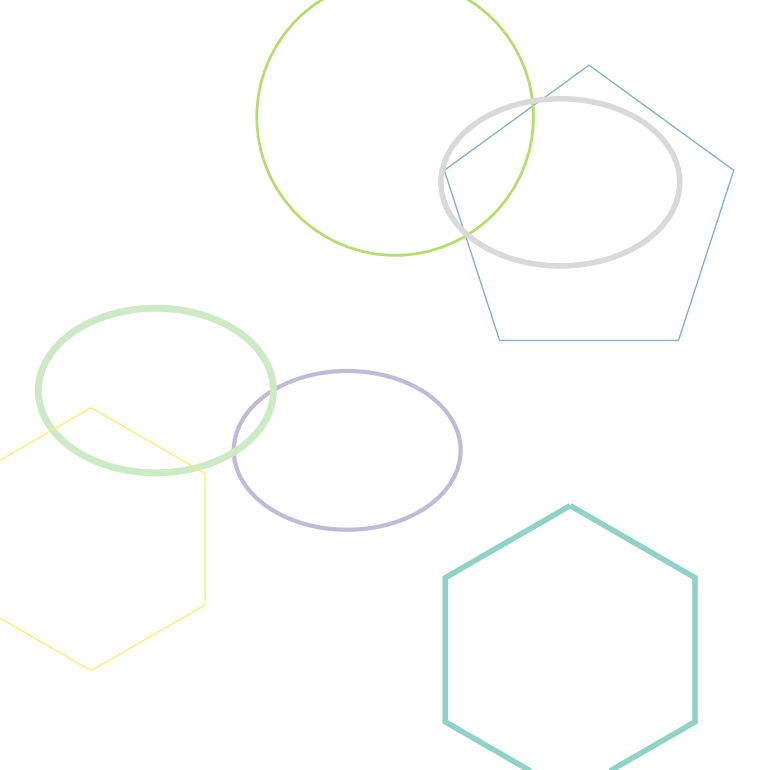[{"shape": "hexagon", "thickness": 2, "radius": 0.94, "center": [0.741, 0.156]}, {"shape": "oval", "thickness": 1.5, "radius": 0.74, "center": [0.451, 0.415]}, {"shape": "pentagon", "thickness": 0.5, "radius": 0.99, "center": [0.765, 0.718]}, {"shape": "circle", "thickness": 1, "radius": 0.9, "center": [0.513, 0.848]}, {"shape": "oval", "thickness": 2, "radius": 0.78, "center": [0.728, 0.763]}, {"shape": "oval", "thickness": 2.5, "radius": 0.76, "center": [0.202, 0.493]}, {"shape": "hexagon", "thickness": 0.5, "radius": 0.85, "center": [0.118, 0.3]}]